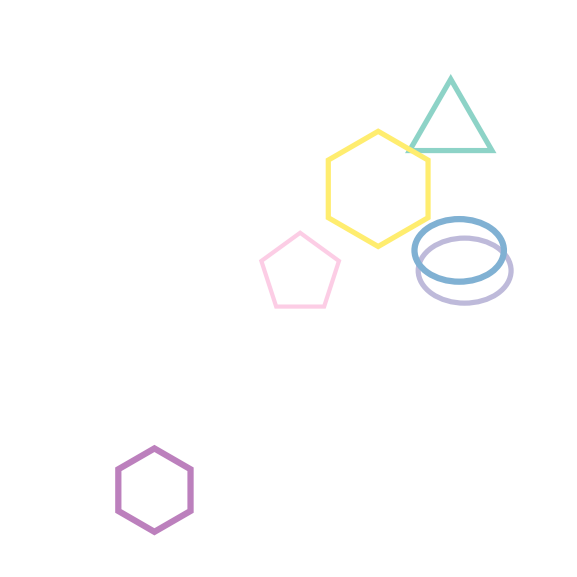[{"shape": "triangle", "thickness": 2.5, "radius": 0.41, "center": [0.781, 0.78]}, {"shape": "oval", "thickness": 2.5, "radius": 0.4, "center": [0.805, 0.531]}, {"shape": "oval", "thickness": 3, "radius": 0.39, "center": [0.795, 0.566]}, {"shape": "pentagon", "thickness": 2, "radius": 0.35, "center": [0.52, 0.525]}, {"shape": "hexagon", "thickness": 3, "radius": 0.36, "center": [0.267, 0.15]}, {"shape": "hexagon", "thickness": 2.5, "radius": 0.5, "center": [0.655, 0.672]}]